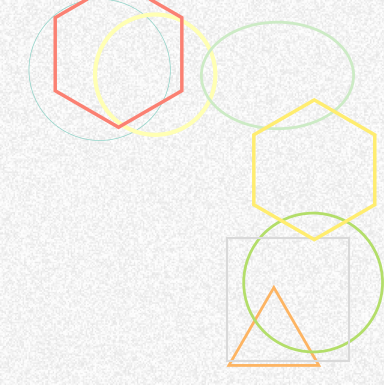[{"shape": "circle", "thickness": 0.5, "radius": 0.92, "center": [0.259, 0.819]}, {"shape": "circle", "thickness": 3, "radius": 0.78, "center": [0.403, 0.806]}, {"shape": "hexagon", "thickness": 2.5, "radius": 0.95, "center": [0.308, 0.859]}, {"shape": "triangle", "thickness": 2, "radius": 0.67, "center": [0.711, 0.118]}, {"shape": "circle", "thickness": 2, "radius": 0.9, "center": [0.813, 0.266]}, {"shape": "square", "thickness": 1.5, "radius": 0.8, "center": [0.748, 0.222]}, {"shape": "oval", "thickness": 2, "radius": 0.99, "center": [0.721, 0.804]}, {"shape": "hexagon", "thickness": 2.5, "radius": 0.91, "center": [0.816, 0.559]}]